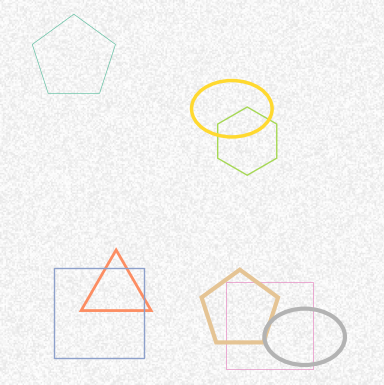[{"shape": "pentagon", "thickness": 0.5, "radius": 0.57, "center": [0.192, 0.85]}, {"shape": "triangle", "thickness": 2, "radius": 0.52, "center": [0.302, 0.246]}, {"shape": "square", "thickness": 1, "radius": 0.59, "center": [0.257, 0.186]}, {"shape": "square", "thickness": 0.5, "radius": 0.56, "center": [0.699, 0.155]}, {"shape": "hexagon", "thickness": 1, "radius": 0.44, "center": [0.642, 0.633]}, {"shape": "oval", "thickness": 2.5, "radius": 0.52, "center": [0.602, 0.718]}, {"shape": "pentagon", "thickness": 3, "radius": 0.52, "center": [0.623, 0.195]}, {"shape": "oval", "thickness": 3, "radius": 0.52, "center": [0.791, 0.125]}]